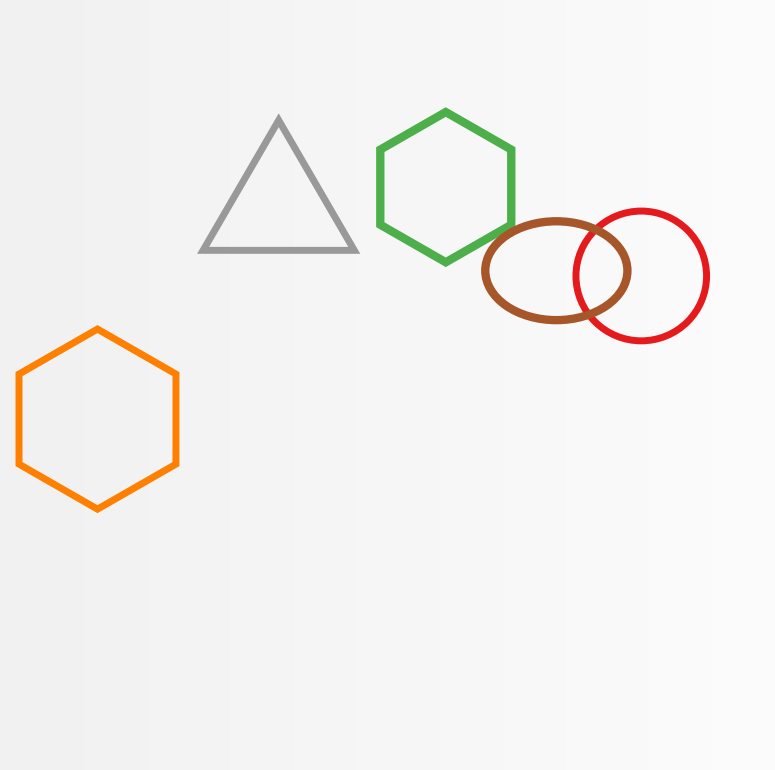[{"shape": "circle", "thickness": 2.5, "radius": 0.42, "center": [0.827, 0.642]}, {"shape": "hexagon", "thickness": 3, "radius": 0.49, "center": [0.575, 0.757]}, {"shape": "hexagon", "thickness": 2.5, "radius": 0.58, "center": [0.126, 0.456]}, {"shape": "oval", "thickness": 3, "radius": 0.46, "center": [0.718, 0.648]}, {"shape": "triangle", "thickness": 2.5, "radius": 0.56, "center": [0.36, 0.731]}]